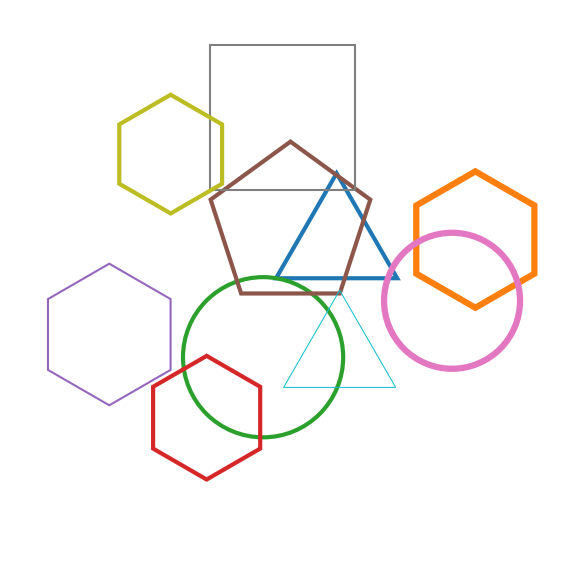[{"shape": "triangle", "thickness": 2, "radius": 0.61, "center": [0.583, 0.578]}, {"shape": "hexagon", "thickness": 3, "radius": 0.59, "center": [0.823, 0.584]}, {"shape": "circle", "thickness": 2, "radius": 0.69, "center": [0.456, 0.381]}, {"shape": "hexagon", "thickness": 2, "radius": 0.54, "center": [0.358, 0.276]}, {"shape": "hexagon", "thickness": 1, "radius": 0.61, "center": [0.189, 0.42]}, {"shape": "pentagon", "thickness": 2, "radius": 0.73, "center": [0.503, 0.609]}, {"shape": "circle", "thickness": 3, "radius": 0.59, "center": [0.783, 0.478]}, {"shape": "square", "thickness": 1, "radius": 0.63, "center": [0.49, 0.795]}, {"shape": "hexagon", "thickness": 2, "radius": 0.51, "center": [0.296, 0.732]}, {"shape": "triangle", "thickness": 0.5, "radius": 0.56, "center": [0.588, 0.384]}]